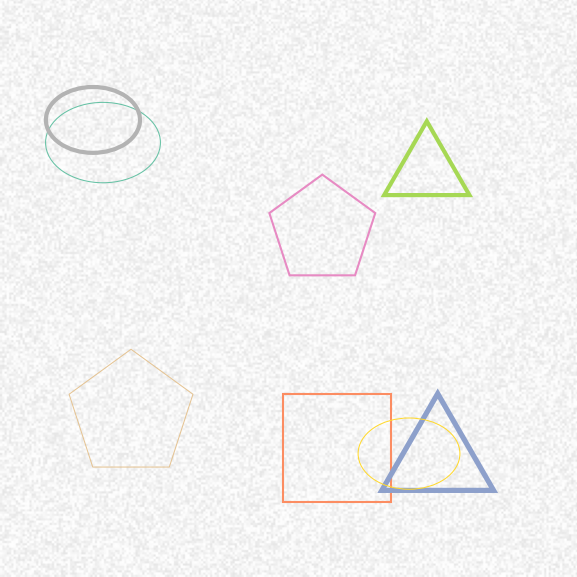[{"shape": "oval", "thickness": 0.5, "radius": 0.5, "center": [0.178, 0.752]}, {"shape": "square", "thickness": 1, "radius": 0.47, "center": [0.584, 0.224]}, {"shape": "triangle", "thickness": 2.5, "radius": 0.56, "center": [0.758, 0.206]}, {"shape": "pentagon", "thickness": 1, "radius": 0.48, "center": [0.558, 0.6]}, {"shape": "triangle", "thickness": 2, "radius": 0.43, "center": [0.739, 0.704]}, {"shape": "oval", "thickness": 0.5, "radius": 0.44, "center": [0.708, 0.214]}, {"shape": "pentagon", "thickness": 0.5, "radius": 0.56, "center": [0.227, 0.282]}, {"shape": "oval", "thickness": 2, "radius": 0.41, "center": [0.161, 0.791]}]